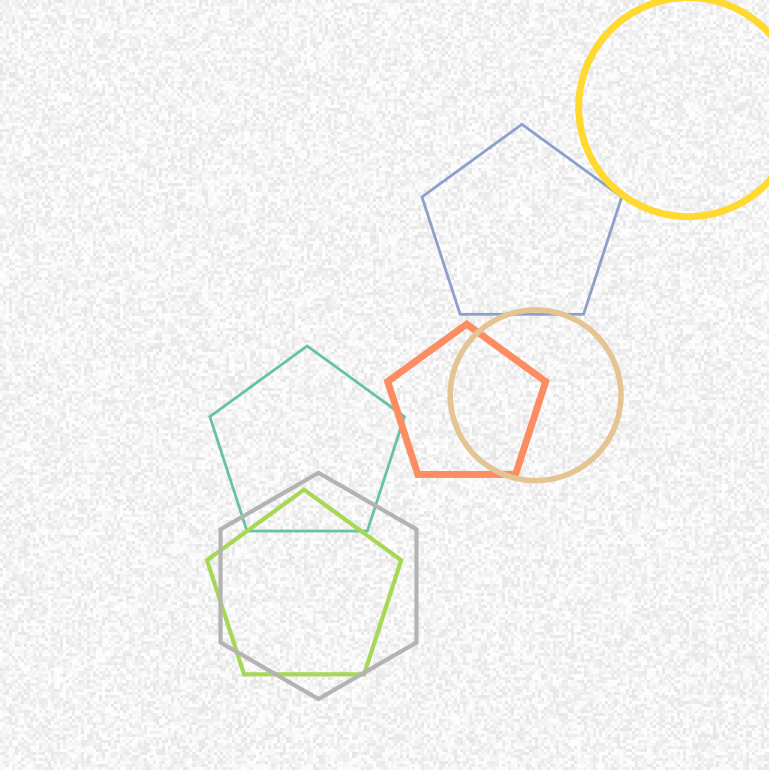[{"shape": "pentagon", "thickness": 1, "radius": 0.66, "center": [0.399, 0.418]}, {"shape": "pentagon", "thickness": 2.5, "radius": 0.54, "center": [0.606, 0.471]}, {"shape": "pentagon", "thickness": 1, "radius": 0.68, "center": [0.678, 0.702]}, {"shape": "pentagon", "thickness": 1.5, "radius": 0.66, "center": [0.395, 0.232]}, {"shape": "circle", "thickness": 2.5, "radius": 0.71, "center": [0.894, 0.861]}, {"shape": "circle", "thickness": 2, "radius": 0.55, "center": [0.696, 0.487]}, {"shape": "hexagon", "thickness": 1.5, "radius": 0.73, "center": [0.414, 0.239]}]